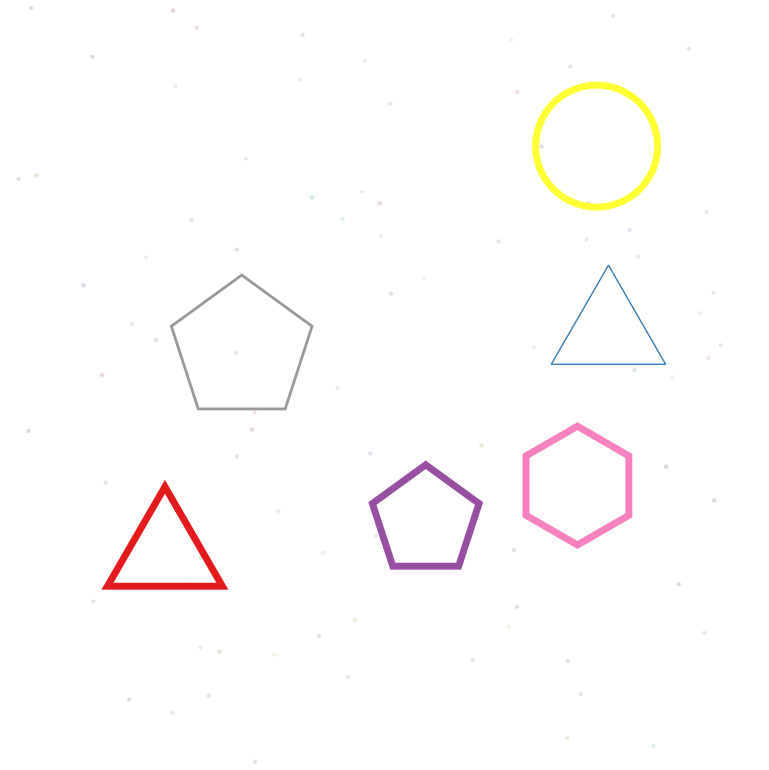[{"shape": "triangle", "thickness": 2.5, "radius": 0.43, "center": [0.214, 0.282]}, {"shape": "triangle", "thickness": 0.5, "radius": 0.43, "center": [0.79, 0.57]}, {"shape": "pentagon", "thickness": 2.5, "radius": 0.36, "center": [0.553, 0.324]}, {"shape": "circle", "thickness": 2.5, "radius": 0.4, "center": [0.775, 0.81]}, {"shape": "hexagon", "thickness": 2.5, "radius": 0.39, "center": [0.75, 0.369]}, {"shape": "pentagon", "thickness": 1, "radius": 0.48, "center": [0.314, 0.547]}]